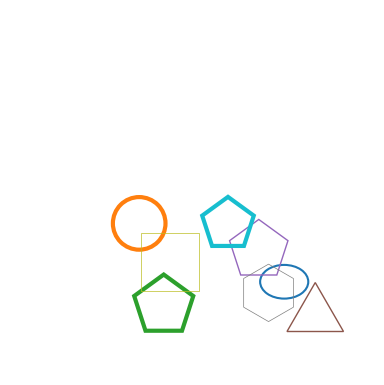[{"shape": "oval", "thickness": 1.5, "radius": 0.31, "center": [0.738, 0.268]}, {"shape": "circle", "thickness": 3, "radius": 0.34, "center": [0.362, 0.42]}, {"shape": "pentagon", "thickness": 3, "radius": 0.4, "center": [0.425, 0.206]}, {"shape": "pentagon", "thickness": 1, "radius": 0.4, "center": [0.672, 0.35]}, {"shape": "triangle", "thickness": 1, "radius": 0.42, "center": [0.819, 0.181]}, {"shape": "hexagon", "thickness": 0.5, "radius": 0.37, "center": [0.698, 0.239]}, {"shape": "square", "thickness": 0.5, "radius": 0.37, "center": [0.441, 0.319]}, {"shape": "pentagon", "thickness": 3, "radius": 0.35, "center": [0.592, 0.418]}]